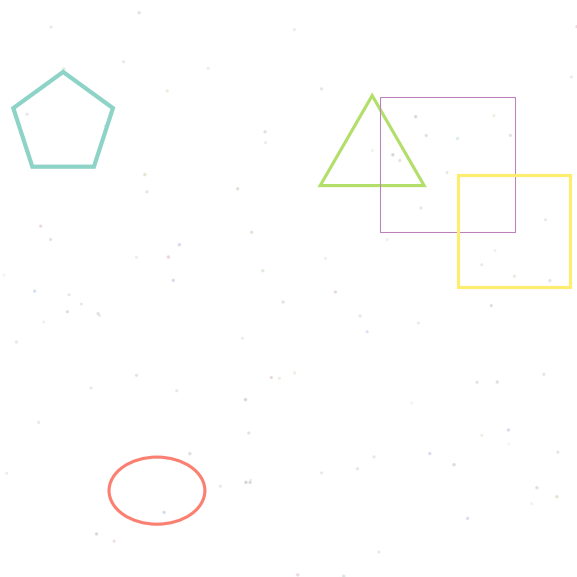[{"shape": "pentagon", "thickness": 2, "radius": 0.45, "center": [0.109, 0.784]}, {"shape": "oval", "thickness": 1.5, "radius": 0.41, "center": [0.272, 0.15]}, {"shape": "triangle", "thickness": 1.5, "radius": 0.52, "center": [0.644, 0.73]}, {"shape": "square", "thickness": 0.5, "radius": 0.58, "center": [0.775, 0.714]}, {"shape": "square", "thickness": 1.5, "radius": 0.48, "center": [0.89, 0.6]}]